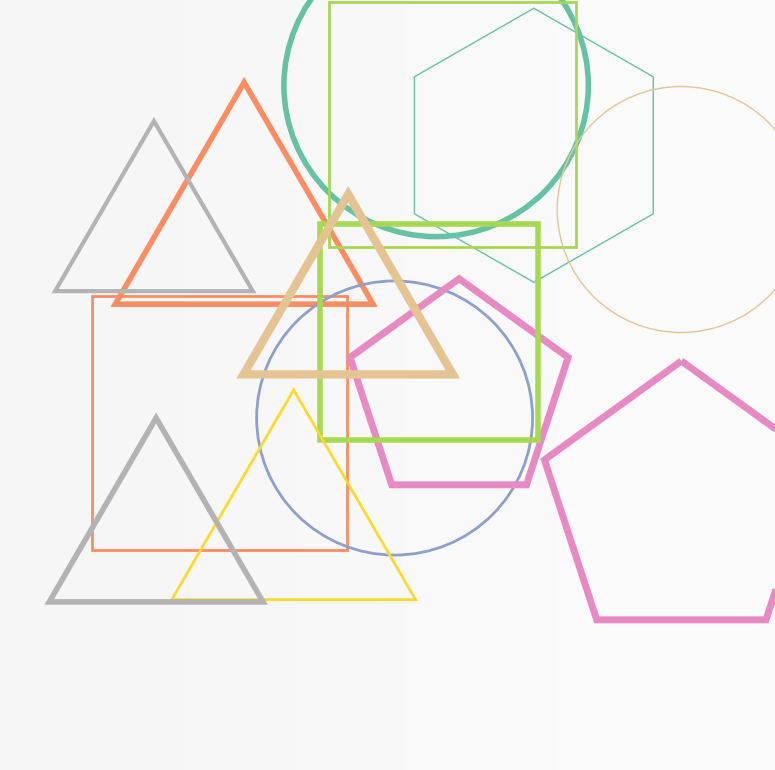[{"shape": "circle", "thickness": 2, "radius": 0.98, "center": [0.563, 0.889]}, {"shape": "hexagon", "thickness": 0.5, "radius": 0.89, "center": [0.689, 0.811]}, {"shape": "square", "thickness": 1, "radius": 0.82, "center": [0.283, 0.45]}, {"shape": "triangle", "thickness": 2, "radius": 0.96, "center": [0.315, 0.701]}, {"shape": "circle", "thickness": 1, "radius": 0.89, "center": [0.509, 0.457]}, {"shape": "pentagon", "thickness": 2.5, "radius": 0.93, "center": [0.879, 0.345]}, {"shape": "pentagon", "thickness": 2.5, "radius": 0.74, "center": [0.592, 0.49]}, {"shape": "square", "thickness": 2, "radius": 0.7, "center": [0.554, 0.568]}, {"shape": "square", "thickness": 1, "radius": 0.8, "center": [0.584, 0.839]}, {"shape": "triangle", "thickness": 1, "radius": 0.91, "center": [0.379, 0.312]}, {"shape": "triangle", "thickness": 3, "radius": 0.78, "center": [0.449, 0.592]}, {"shape": "circle", "thickness": 0.5, "radius": 0.8, "center": [0.879, 0.728]}, {"shape": "triangle", "thickness": 2, "radius": 0.8, "center": [0.201, 0.298]}, {"shape": "triangle", "thickness": 1.5, "radius": 0.74, "center": [0.199, 0.696]}]